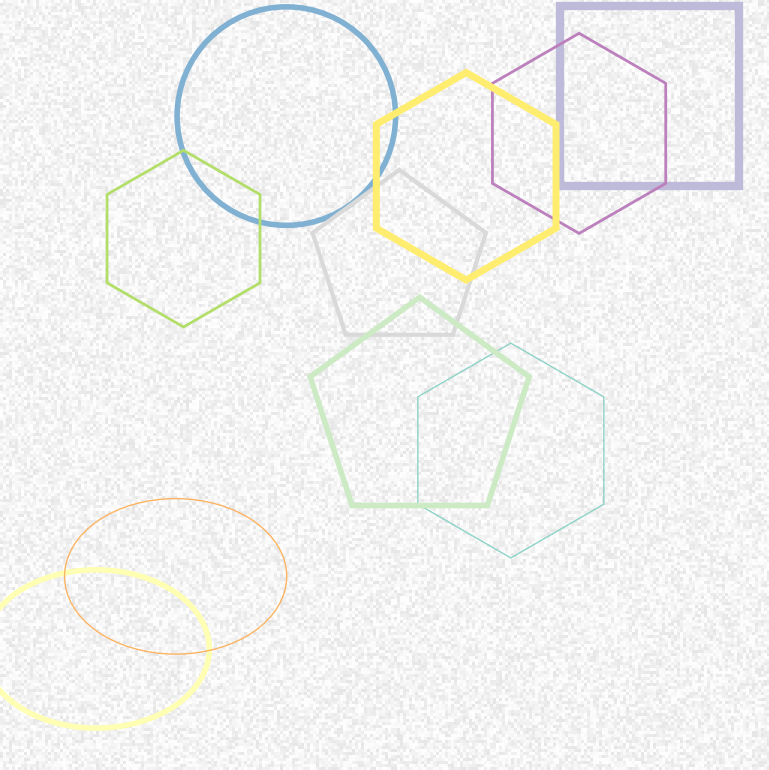[{"shape": "hexagon", "thickness": 0.5, "radius": 0.7, "center": [0.663, 0.415]}, {"shape": "oval", "thickness": 2, "radius": 0.73, "center": [0.125, 0.157]}, {"shape": "square", "thickness": 3, "radius": 0.58, "center": [0.843, 0.875]}, {"shape": "circle", "thickness": 2, "radius": 0.71, "center": [0.372, 0.849]}, {"shape": "oval", "thickness": 0.5, "radius": 0.72, "center": [0.228, 0.251]}, {"shape": "hexagon", "thickness": 1, "radius": 0.57, "center": [0.238, 0.69]}, {"shape": "pentagon", "thickness": 1.5, "radius": 0.59, "center": [0.519, 0.661]}, {"shape": "hexagon", "thickness": 1, "radius": 0.65, "center": [0.752, 0.827]}, {"shape": "pentagon", "thickness": 2, "radius": 0.75, "center": [0.545, 0.464]}, {"shape": "hexagon", "thickness": 2.5, "radius": 0.67, "center": [0.605, 0.771]}]